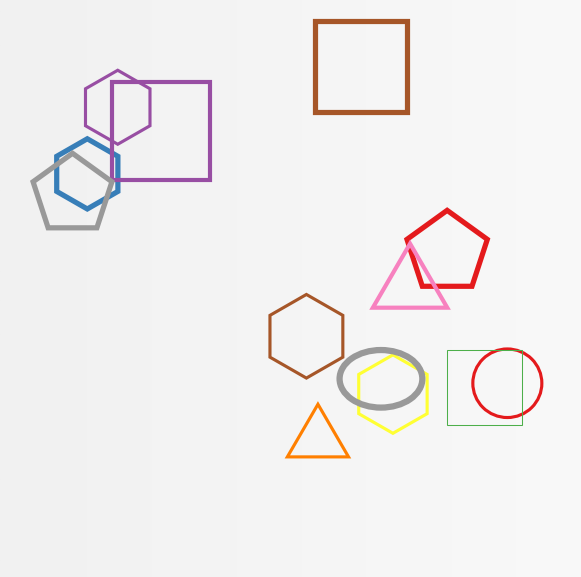[{"shape": "circle", "thickness": 1.5, "radius": 0.3, "center": [0.873, 0.336]}, {"shape": "pentagon", "thickness": 2.5, "radius": 0.36, "center": [0.769, 0.562]}, {"shape": "hexagon", "thickness": 2.5, "radius": 0.3, "center": [0.15, 0.698]}, {"shape": "square", "thickness": 0.5, "radius": 0.32, "center": [0.834, 0.329]}, {"shape": "hexagon", "thickness": 1.5, "radius": 0.32, "center": [0.203, 0.813]}, {"shape": "square", "thickness": 2, "radius": 0.42, "center": [0.277, 0.773]}, {"shape": "triangle", "thickness": 1.5, "radius": 0.3, "center": [0.547, 0.238]}, {"shape": "hexagon", "thickness": 1.5, "radius": 0.34, "center": [0.676, 0.317]}, {"shape": "square", "thickness": 2.5, "radius": 0.4, "center": [0.621, 0.884]}, {"shape": "hexagon", "thickness": 1.5, "radius": 0.36, "center": [0.527, 0.417]}, {"shape": "triangle", "thickness": 2, "radius": 0.37, "center": [0.705, 0.503]}, {"shape": "pentagon", "thickness": 2.5, "radius": 0.36, "center": [0.125, 0.662]}, {"shape": "oval", "thickness": 3, "radius": 0.36, "center": [0.655, 0.343]}]